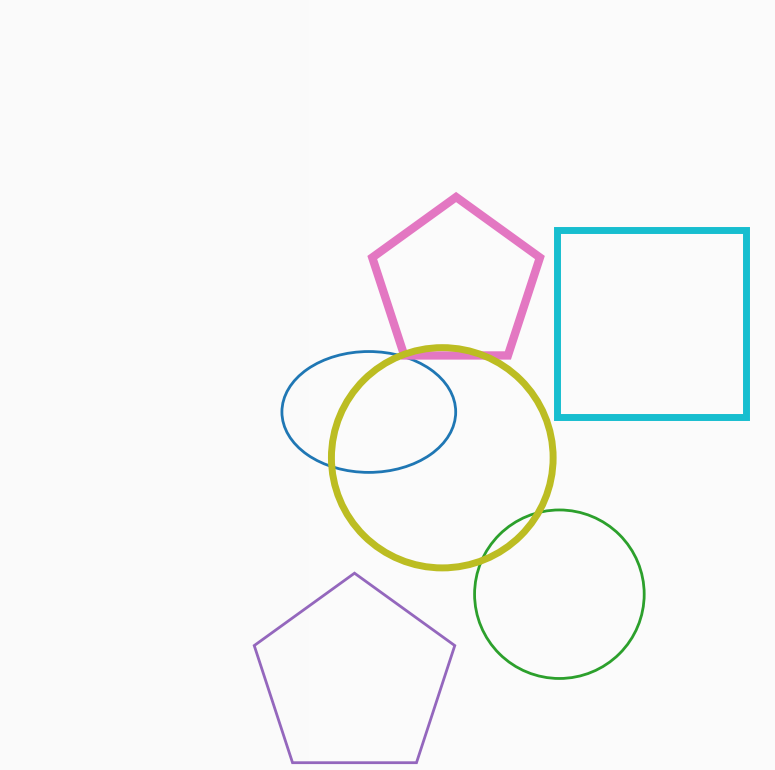[{"shape": "oval", "thickness": 1, "radius": 0.56, "center": [0.476, 0.465]}, {"shape": "circle", "thickness": 1, "radius": 0.55, "center": [0.722, 0.228]}, {"shape": "pentagon", "thickness": 1, "radius": 0.68, "center": [0.457, 0.12]}, {"shape": "pentagon", "thickness": 3, "radius": 0.57, "center": [0.589, 0.63]}, {"shape": "circle", "thickness": 2.5, "radius": 0.72, "center": [0.571, 0.405]}, {"shape": "square", "thickness": 2.5, "radius": 0.61, "center": [0.84, 0.58]}]